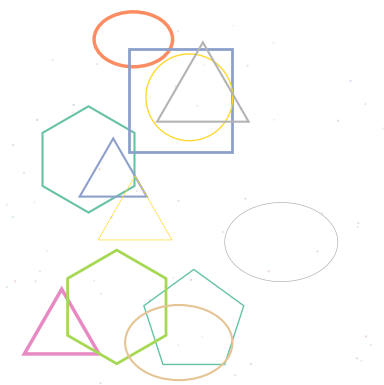[{"shape": "pentagon", "thickness": 1, "radius": 0.68, "center": [0.503, 0.164]}, {"shape": "hexagon", "thickness": 1.5, "radius": 0.69, "center": [0.23, 0.586]}, {"shape": "oval", "thickness": 2.5, "radius": 0.51, "center": [0.346, 0.898]}, {"shape": "square", "thickness": 2, "radius": 0.67, "center": [0.469, 0.739]}, {"shape": "triangle", "thickness": 1.5, "radius": 0.5, "center": [0.294, 0.54]}, {"shape": "triangle", "thickness": 2.5, "radius": 0.56, "center": [0.16, 0.137]}, {"shape": "hexagon", "thickness": 2, "radius": 0.74, "center": [0.303, 0.203]}, {"shape": "triangle", "thickness": 0.5, "radius": 0.55, "center": [0.351, 0.432]}, {"shape": "circle", "thickness": 1, "radius": 0.56, "center": [0.492, 0.747]}, {"shape": "oval", "thickness": 1.5, "radius": 0.7, "center": [0.464, 0.11]}, {"shape": "triangle", "thickness": 1.5, "radius": 0.69, "center": [0.527, 0.753]}, {"shape": "oval", "thickness": 0.5, "radius": 0.73, "center": [0.731, 0.371]}]